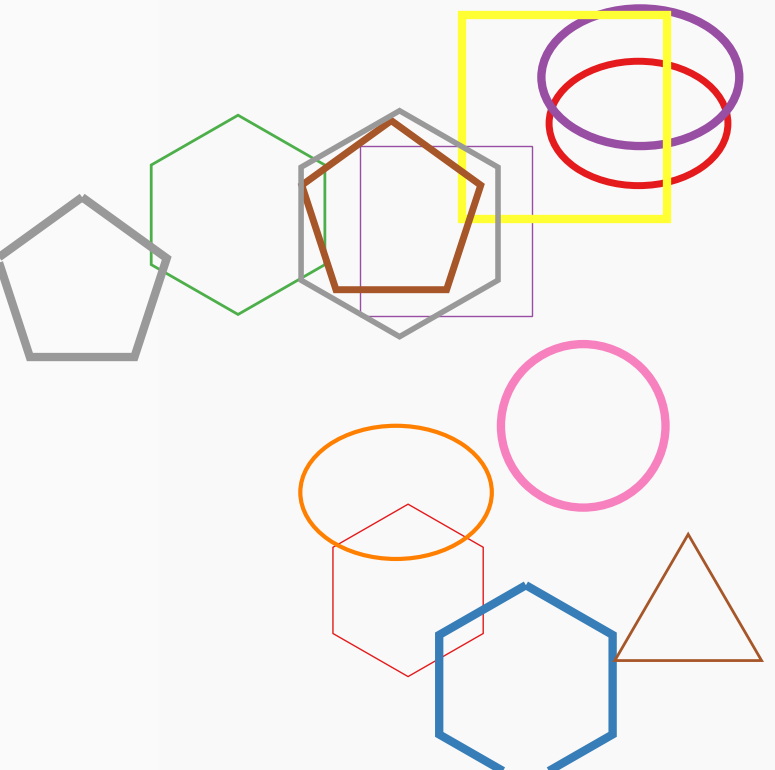[{"shape": "hexagon", "thickness": 0.5, "radius": 0.56, "center": [0.527, 0.233]}, {"shape": "oval", "thickness": 2.5, "radius": 0.58, "center": [0.824, 0.84]}, {"shape": "hexagon", "thickness": 3, "radius": 0.65, "center": [0.679, 0.111]}, {"shape": "hexagon", "thickness": 1, "radius": 0.65, "center": [0.307, 0.721]}, {"shape": "oval", "thickness": 3, "radius": 0.64, "center": [0.826, 0.9]}, {"shape": "square", "thickness": 0.5, "radius": 0.55, "center": [0.575, 0.7]}, {"shape": "oval", "thickness": 1.5, "radius": 0.62, "center": [0.511, 0.361]}, {"shape": "square", "thickness": 3, "radius": 0.66, "center": [0.728, 0.848]}, {"shape": "pentagon", "thickness": 2.5, "radius": 0.61, "center": [0.505, 0.722]}, {"shape": "triangle", "thickness": 1, "radius": 0.55, "center": [0.888, 0.197]}, {"shape": "circle", "thickness": 3, "radius": 0.53, "center": [0.753, 0.447]}, {"shape": "pentagon", "thickness": 3, "radius": 0.57, "center": [0.106, 0.629]}, {"shape": "hexagon", "thickness": 2, "radius": 0.73, "center": [0.516, 0.709]}]